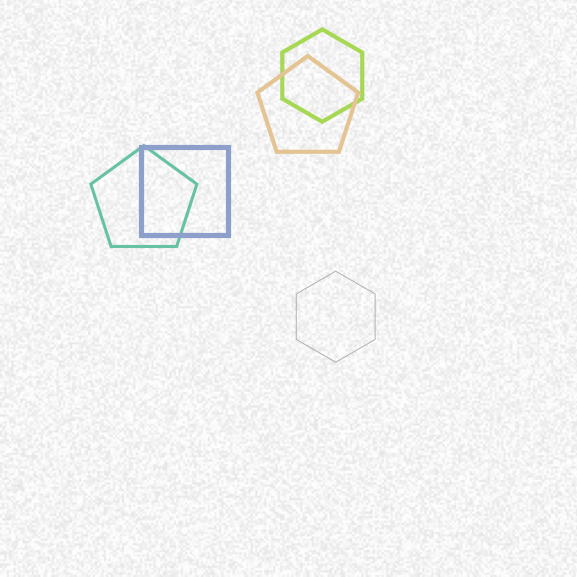[{"shape": "pentagon", "thickness": 1.5, "radius": 0.48, "center": [0.249, 0.65]}, {"shape": "square", "thickness": 2.5, "radius": 0.38, "center": [0.319, 0.668]}, {"shape": "hexagon", "thickness": 2, "radius": 0.4, "center": [0.558, 0.868]}, {"shape": "pentagon", "thickness": 2, "radius": 0.46, "center": [0.533, 0.811]}, {"shape": "hexagon", "thickness": 0.5, "radius": 0.39, "center": [0.581, 0.451]}]